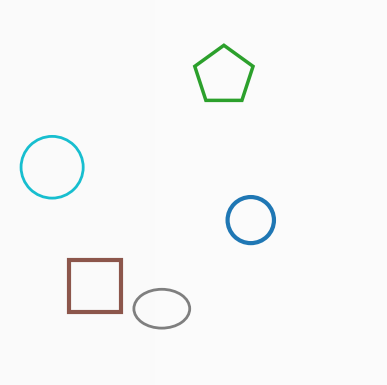[{"shape": "circle", "thickness": 3, "radius": 0.3, "center": [0.647, 0.428]}, {"shape": "pentagon", "thickness": 2.5, "radius": 0.4, "center": [0.578, 0.803]}, {"shape": "square", "thickness": 3, "radius": 0.34, "center": [0.246, 0.257]}, {"shape": "oval", "thickness": 2, "radius": 0.36, "center": [0.418, 0.198]}, {"shape": "circle", "thickness": 2, "radius": 0.4, "center": [0.135, 0.566]}]